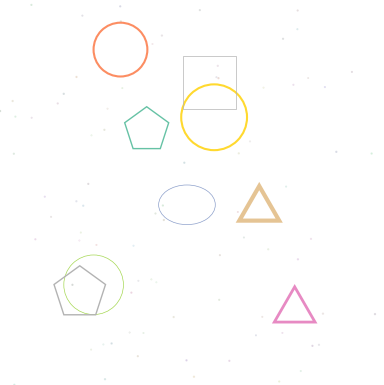[{"shape": "pentagon", "thickness": 1, "radius": 0.3, "center": [0.381, 0.663]}, {"shape": "circle", "thickness": 1.5, "radius": 0.35, "center": [0.313, 0.871]}, {"shape": "oval", "thickness": 0.5, "radius": 0.37, "center": [0.486, 0.468]}, {"shape": "triangle", "thickness": 2, "radius": 0.31, "center": [0.765, 0.194]}, {"shape": "circle", "thickness": 0.5, "radius": 0.39, "center": [0.243, 0.26]}, {"shape": "circle", "thickness": 1.5, "radius": 0.43, "center": [0.556, 0.695]}, {"shape": "triangle", "thickness": 3, "radius": 0.3, "center": [0.673, 0.457]}, {"shape": "square", "thickness": 0.5, "radius": 0.34, "center": [0.544, 0.786]}, {"shape": "pentagon", "thickness": 1, "radius": 0.35, "center": [0.207, 0.239]}]